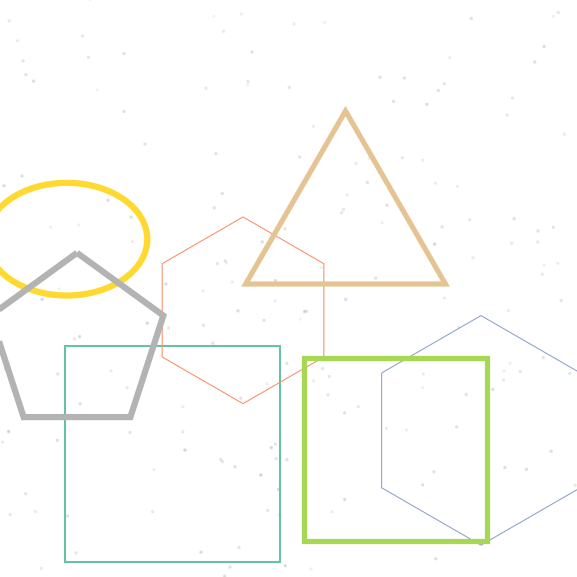[{"shape": "square", "thickness": 1, "radius": 0.93, "center": [0.298, 0.213]}, {"shape": "hexagon", "thickness": 0.5, "radius": 0.81, "center": [0.421, 0.462]}, {"shape": "hexagon", "thickness": 0.5, "radius": 0.99, "center": [0.833, 0.254]}, {"shape": "square", "thickness": 2.5, "radius": 0.79, "center": [0.685, 0.221]}, {"shape": "oval", "thickness": 3, "radius": 0.7, "center": [0.116, 0.585]}, {"shape": "triangle", "thickness": 2.5, "radius": 1.0, "center": [0.598, 0.607]}, {"shape": "pentagon", "thickness": 3, "radius": 0.79, "center": [0.133, 0.404]}]